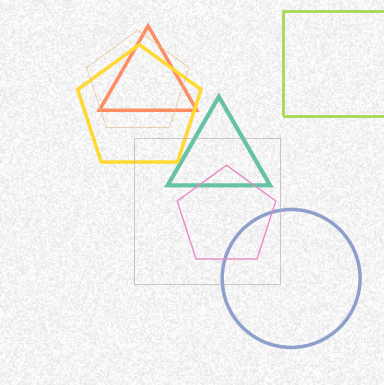[{"shape": "triangle", "thickness": 3, "radius": 0.77, "center": [0.568, 0.595]}, {"shape": "triangle", "thickness": 2.5, "radius": 0.73, "center": [0.385, 0.787]}, {"shape": "circle", "thickness": 2.5, "radius": 0.9, "center": [0.756, 0.277]}, {"shape": "pentagon", "thickness": 1, "radius": 0.67, "center": [0.588, 0.436]}, {"shape": "square", "thickness": 2, "radius": 0.69, "center": [0.872, 0.835]}, {"shape": "pentagon", "thickness": 2.5, "radius": 0.84, "center": [0.362, 0.715]}, {"shape": "pentagon", "thickness": 0.5, "radius": 0.7, "center": [0.358, 0.782]}, {"shape": "square", "thickness": 0.5, "radius": 0.95, "center": [0.538, 0.451]}]